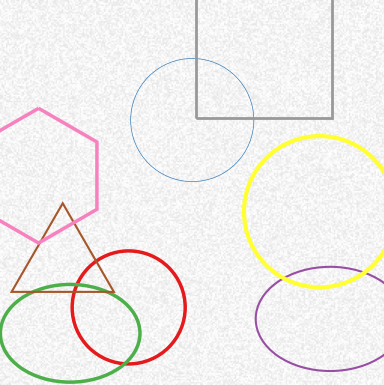[{"shape": "circle", "thickness": 2.5, "radius": 0.73, "center": [0.334, 0.202]}, {"shape": "circle", "thickness": 0.5, "radius": 0.8, "center": [0.499, 0.688]}, {"shape": "oval", "thickness": 2.5, "radius": 0.91, "center": [0.182, 0.134]}, {"shape": "oval", "thickness": 1.5, "radius": 0.97, "center": [0.858, 0.172]}, {"shape": "circle", "thickness": 3, "radius": 0.98, "center": [0.83, 0.45]}, {"shape": "triangle", "thickness": 1.5, "radius": 0.77, "center": [0.163, 0.319]}, {"shape": "hexagon", "thickness": 2.5, "radius": 0.87, "center": [0.1, 0.544]}, {"shape": "square", "thickness": 2, "radius": 0.89, "center": [0.685, 0.87]}]